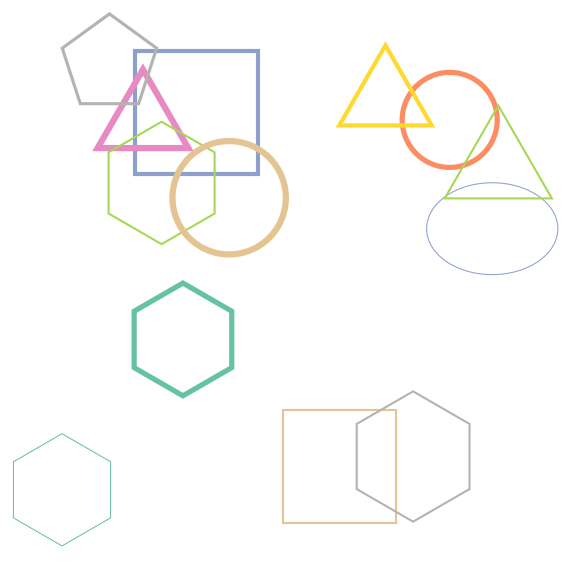[{"shape": "hexagon", "thickness": 2.5, "radius": 0.49, "center": [0.317, 0.411]}, {"shape": "hexagon", "thickness": 0.5, "radius": 0.49, "center": [0.107, 0.151]}, {"shape": "circle", "thickness": 2.5, "radius": 0.41, "center": [0.779, 0.792]}, {"shape": "oval", "thickness": 0.5, "radius": 0.57, "center": [0.852, 0.603]}, {"shape": "square", "thickness": 2, "radius": 0.53, "center": [0.34, 0.804]}, {"shape": "triangle", "thickness": 3, "radius": 0.45, "center": [0.248, 0.788]}, {"shape": "triangle", "thickness": 1, "radius": 0.54, "center": [0.863, 0.709]}, {"shape": "hexagon", "thickness": 1, "radius": 0.53, "center": [0.28, 0.682]}, {"shape": "triangle", "thickness": 2, "radius": 0.46, "center": [0.667, 0.828]}, {"shape": "circle", "thickness": 3, "radius": 0.49, "center": [0.397, 0.657]}, {"shape": "square", "thickness": 1, "radius": 0.49, "center": [0.588, 0.191]}, {"shape": "pentagon", "thickness": 1.5, "radius": 0.43, "center": [0.19, 0.889]}, {"shape": "hexagon", "thickness": 1, "radius": 0.56, "center": [0.715, 0.209]}]